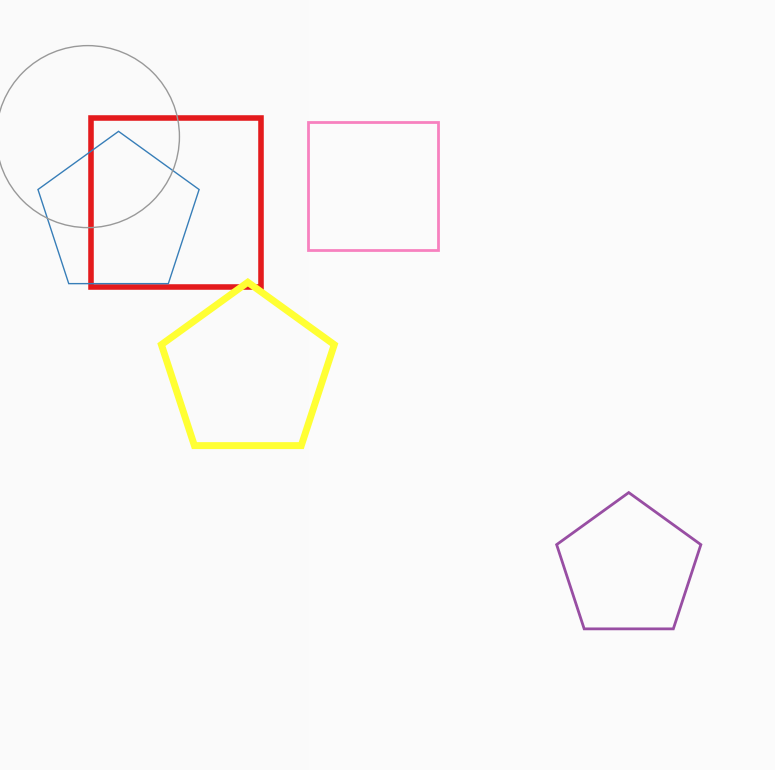[{"shape": "square", "thickness": 2, "radius": 0.55, "center": [0.227, 0.737]}, {"shape": "pentagon", "thickness": 0.5, "radius": 0.55, "center": [0.153, 0.72]}, {"shape": "pentagon", "thickness": 1, "radius": 0.49, "center": [0.811, 0.262]}, {"shape": "pentagon", "thickness": 2.5, "radius": 0.59, "center": [0.32, 0.516]}, {"shape": "square", "thickness": 1, "radius": 0.42, "center": [0.482, 0.759]}, {"shape": "circle", "thickness": 0.5, "radius": 0.59, "center": [0.113, 0.823]}]